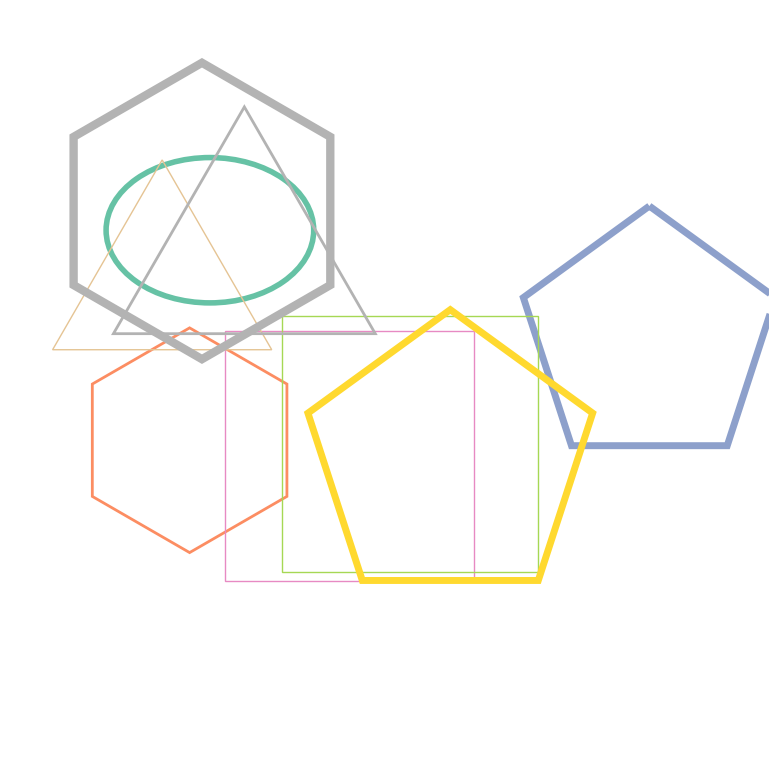[{"shape": "oval", "thickness": 2, "radius": 0.67, "center": [0.273, 0.701]}, {"shape": "hexagon", "thickness": 1, "radius": 0.73, "center": [0.246, 0.428]}, {"shape": "pentagon", "thickness": 2.5, "radius": 0.86, "center": [0.843, 0.56]}, {"shape": "square", "thickness": 0.5, "radius": 0.81, "center": [0.454, 0.408]}, {"shape": "square", "thickness": 0.5, "radius": 0.83, "center": [0.532, 0.423]}, {"shape": "pentagon", "thickness": 2.5, "radius": 0.97, "center": [0.585, 0.403]}, {"shape": "triangle", "thickness": 0.5, "radius": 0.82, "center": [0.211, 0.628]}, {"shape": "hexagon", "thickness": 3, "radius": 0.96, "center": [0.262, 0.726]}, {"shape": "triangle", "thickness": 1, "radius": 0.98, "center": [0.317, 0.665]}]